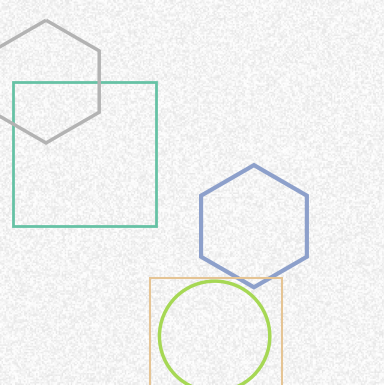[{"shape": "square", "thickness": 2, "radius": 0.93, "center": [0.22, 0.6]}, {"shape": "hexagon", "thickness": 3, "radius": 0.79, "center": [0.66, 0.412]}, {"shape": "circle", "thickness": 2.5, "radius": 0.72, "center": [0.557, 0.126]}, {"shape": "square", "thickness": 1.5, "radius": 0.85, "center": [0.56, 0.108]}, {"shape": "hexagon", "thickness": 2.5, "radius": 0.8, "center": [0.12, 0.788]}]